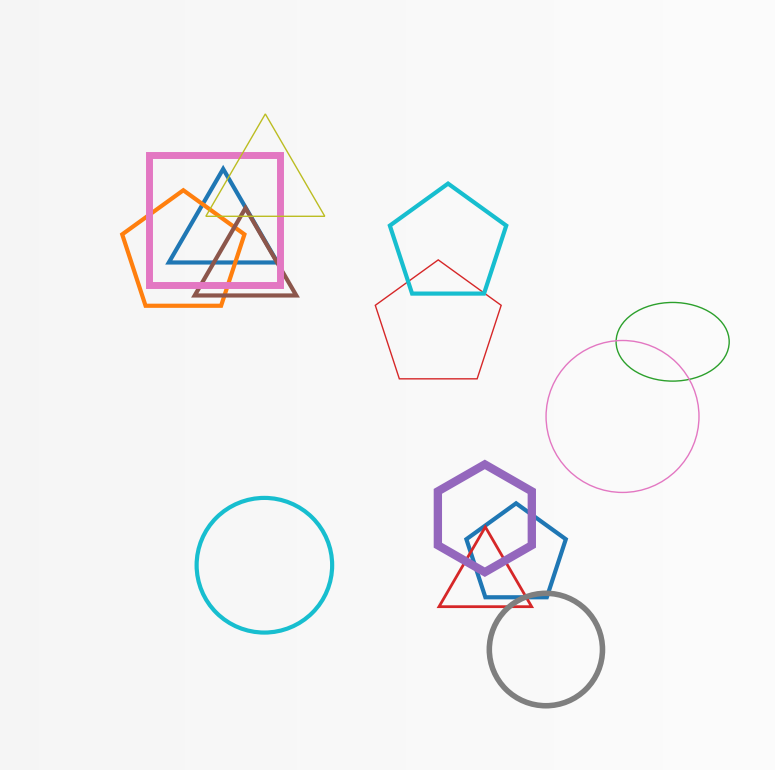[{"shape": "pentagon", "thickness": 1.5, "radius": 0.34, "center": [0.666, 0.279]}, {"shape": "triangle", "thickness": 1.5, "radius": 0.4, "center": [0.288, 0.7]}, {"shape": "pentagon", "thickness": 1.5, "radius": 0.41, "center": [0.237, 0.67]}, {"shape": "oval", "thickness": 0.5, "radius": 0.36, "center": [0.868, 0.556]}, {"shape": "pentagon", "thickness": 0.5, "radius": 0.43, "center": [0.565, 0.577]}, {"shape": "triangle", "thickness": 1, "radius": 0.35, "center": [0.626, 0.247]}, {"shape": "hexagon", "thickness": 3, "radius": 0.35, "center": [0.626, 0.327]}, {"shape": "triangle", "thickness": 1.5, "radius": 0.38, "center": [0.317, 0.654]}, {"shape": "square", "thickness": 2.5, "radius": 0.42, "center": [0.277, 0.714]}, {"shape": "circle", "thickness": 0.5, "radius": 0.49, "center": [0.803, 0.459]}, {"shape": "circle", "thickness": 2, "radius": 0.37, "center": [0.704, 0.156]}, {"shape": "triangle", "thickness": 0.5, "radius": 0.44, "center": [0.342, 0.763]}, {"shape": "pentagon", "thickness": 1.5, "radius": 0.39, "center": [0.578, 0.683]}, {"shape": "circle", "thickness": 1.5, "radius": 0.44, "center": [0.341, 0.266]}]